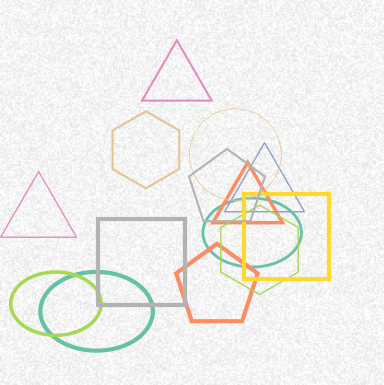[{"shape": "oval", "thickness": 2, "radius": 0.64, "center": [0.655, 0.396]}, {"shape": "oval", "thickness": 3, "radius": 0.73, "center": [0.251, 0.191]}, {"shape": "triangle", "thickness": 2.5, "radius": 0.52, "center": [0.643, 0.474]}, {"shape": "pentagon", "thickness": 3, "radius": 0.56, "center": [0.563, 0.256]}, {"shape": "triangle", "thickness": 1, "radius": 0.6, "center": [0.687, 0.51]}, {"shape": "triangle", "thickness": 1.5, "radius": 0.52, "center": [0.459, 0.791]}, {"shape": "triangle", "thickness": 1, "radius": 0.57, "center": [0.1, 0.441]}, {"shape": "hexagon", "thickness": 1, "radius": 0.58, "center": [0.674, 0.351]}, {"shape": "oval", "thickness": 2.5, "radius": 0.59, "center": [0.145, 0.211]}, {"shape": "square", "thickness": 3, "radius": 0.55, "center": [0.745, 0.386]}, {"shape": "hexagon", "thickness": 1.5, "radius": 0.5, "center": [0.379, 0.611]}, {"shape": "circle", "thickness": 0.5, "radius": 0.6, "center": [0.611, 0.599]}, {"shape": "square", "thickness": 3, "radius": 0.56, "center": [0.367, 0.32]}, {"shape": "pentagon", "thickness": 1.5, "radius": 0.52, "center": [0.589, 0.509]}]